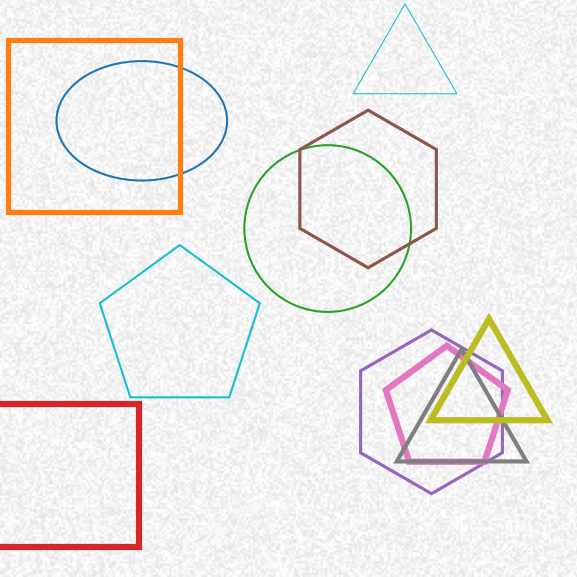[{"shape": "oval", "thickness": 1, "radius": 0.74, "center": [0.246, 0.79]}, {"shape": "square", "thickness": 2.5, "radius": 0.74, "center": [0.162, 0.781]}, {"shape": "circle", "thickness": 1, "radius": 0.72, "center": [0.567, 0.603]}, {"shape": "square", "thickness": 3, "radius": 0.62, "center": [0.116, 0.176]}, {"shape": "hexagon", "thickness": 1.5, "radius": 0.71, "center": [0.747, 0.286]}, {"shape": "hexagon", "thickness": 1.5, "radius": 0.68, "center": [0.637, 0.672]}, {"shape": "pentagon", "thickness": 3, "radius": 0.56, "center": [0.774, 0.289]}, {"shape": "triangle", "thickness": 2, "radius": 0.65, "center": [0.799, 0.265]}, {"shape": "triangle", "thickness": 3, "radius": 0.58, "center": [0.847, 0.33]}, {"shape": "triangle", "thickness": 0.5, "radius": 0.52, "center": [0.701, 0.889]}, {"shape": "pentagon", "thickness": 1, "radius": 0.73, "center": [0.311, 0.429]}]